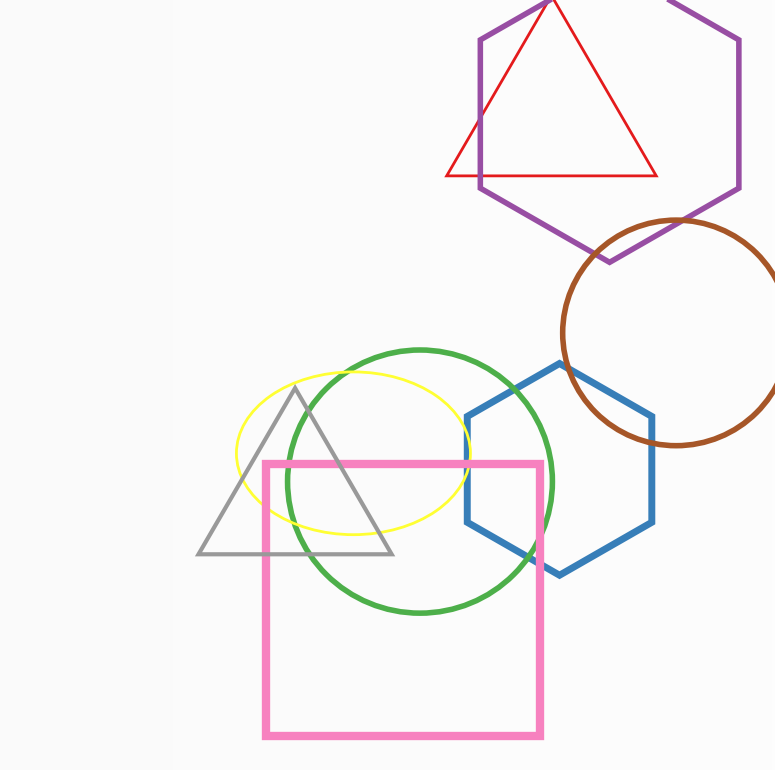[{"shape": "triangle", "thickness": 1, "radius": 0.78, "center": [0.712, 0.85]}, {"shape": "hexagon", "thickness": 2.5, "radius": 0.69, "center": [0.722, 0.39]}, {"shape": "circle", "thickness": 2, "radius": 0.85, "center": [0.542, 0.375]}, {"shape": "hexagon", "thickness": 2, "radius": 0.96, "center": [0.787, 0.852]}, {"shape": "oval", "thickness": 1, "radius": 0.75, "center": [0.456, 0.411]}, {"shape": "circle", "thickness": 2, "radius": 0.73, "center": [0.873, 0.568]}, {"shape": "square", "thickness": 3, "radius": 0.88, "center": [0.519, 0.22]}, {"shape": "triangle", "thickness": 1.5, "radius": 0.72, "center": [0.381, 0.352]}]